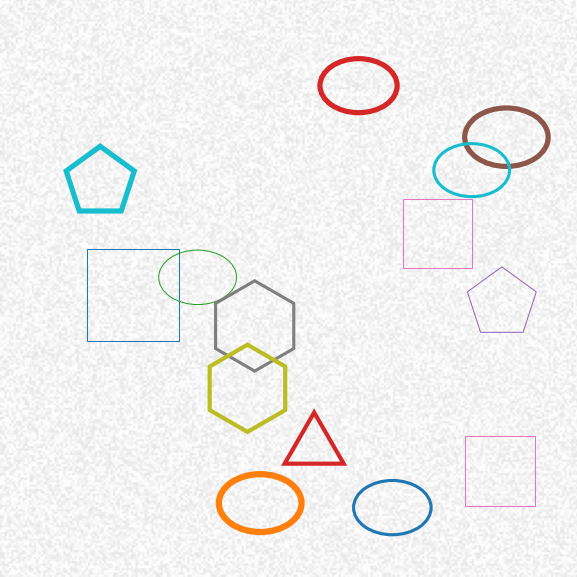[{"shape": "square", "thickness": 0.5, "radius": 0.4, "center": [0.23, 0.488]}, {"shape": "oval", "thickness": 1.5, "radius": 0.34, "center": [0.679, 0.12]}, {"shape": "oval", "thickness": 3, "radius": 0.36, "center": [0.451, 0.128]}, {"shape": "oval", "thickness": 0.5, "radius": 0.34, "center": [0.342, 0.519]}, {"shape": "triangle", "thickness": 2, "radius": 0.3, "center": [0.544, 0.226]}, {"shape": "oval", "thickness": 2.5, "radius": 0.33, "center": [0.621, 0.851]}, {"shape": "pentagon", "thickness": 0.5, "radius": 0.31, "center": [0.869, 0.474]}, {"shape": "oval", "thickness": 2.5, "radius": 0.36, "center": [0.877, 0.762]}, {"shape": "square", "thickness": 0.5, "radius": 0.3, "center": [0.757, 0.594]}, {"shape": "square", "thickness": 0.5, "radius": 0.3, "center": [0.866, 0.183]}, {"shape": "hexagon", "thickness": 1.5, "radius": 0.39, "center": [0.441, 0.435]}, {"shape": "hexagon", "thickness": 2, "radius": 0.38, "center": [0.429, 0.327]}, {"shape": "pentagon", "thickness": 2.5, "radius": 0.31, "center": [0.174, 0.684]}, {"shape": "oval", "thickness": 1.5, "radius": 0.33, "center": [0.817, 0.705]}]